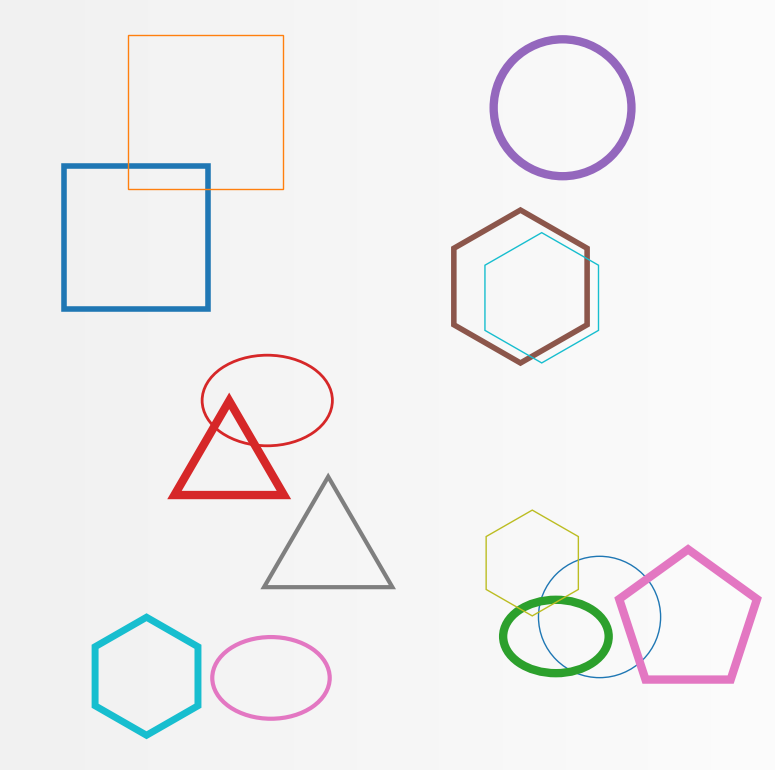[{"shape": "circle", "thickness": 0.5, "radius": 0.39, "center": [0.774, 0.199]}, {"shape": "square", "thickness": 2, "radius": 0.46, "center": [0.176, 0.692]}, {"shape": "square", "thickness": 0.5, "radius": 0.5, "center": [0.265, 0.855]}, {"shape": "oval", "thickness": 3, "radius": 0.34, "center": [0.717, 0.173]}, {"shape": "oval", "thickness": 1, "radius": 0.42, "center": [0.345, 0.48]}, {"shape": "triangle", "thickness": 3, "radius": 0.41, "center": [0.296, 0.398]}, {"shape": "circle", "thickness": 3, "radius": 0.44, "center": [0.726, 0.86]}, {"shape": "hexagon", "thickness": 2, "radius": 0.5, "center": [0.672, 0.628]}, {"shape": "oval", "thickness": 1.5, "radius": 0.38, "center": [0.35, 0.12]}, {"shape": "pentagon", "thickness": 3, "radius": 0.47, "center": [0.888, 0.193]}, {"shape": "triangle", "thickness": 1.5, "radius": 0.48, "center": [0.423, 0.285]}, {"shape": "hexagon", "thickness": 0.5, "radius": 0.34, "center": [0.687, 0.269]}, {"shape": "hexagon", "thickness": 2.5, "radius": 0.38, "center": [0.189, 0.122]}, {"shape": "hexagon", "thickness": 0.5, "radius": 0.42, "center": [0.699, 0.613]}]